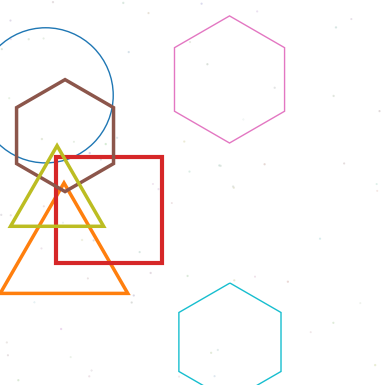[{"shape": "circle", "thickness": 1, "radius": 0.88, "center": [0.119, 0.752]}, {"shape": "triangle", "thickness": 2.5, "radius": 0.96, "center": [0.166, 0.334]}, {"shape": "square", "thickness": 3, "radius": 0.69, "center": [0.284, 0.454]}, {"shape": "hexagon", "thickness": 2.5, "radius": 0.73, "center": [0.169, 0.648]}, {"shape": "hexagon", "thickness": 1, "radius": 0.83, "center": [0.596, 0.794]}, {"shape": "triangle", "thickness": 2.5, "radius": 0.7, "center": [0.148, 0.482]}, {"shape": "hexagon", "thickness": 1, "radius": 0.77, "center": [0.597, 0.112]}]